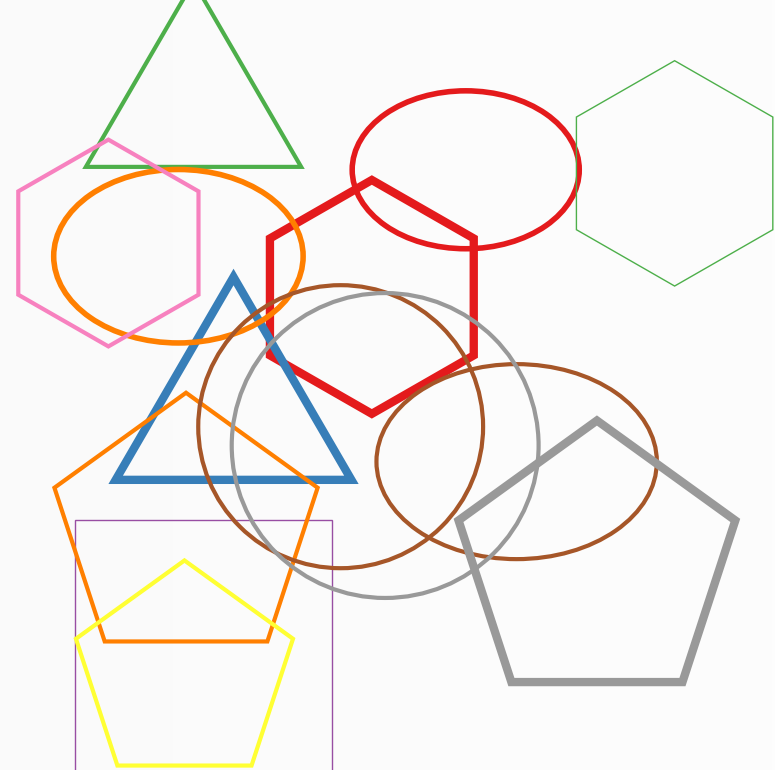[{"shape": "oval", "thickness": 2, "radius": 0.73, "center": [0.601, 0.78]}, {"shape": "hexagon", "thickness": 3, "radius": 0.76, "center": [0.48, 0.614]}, {"shape": "triangle", "thickness": 3, "radius": 0.88, "center": [0.301, 0.465]}, {"shape": "triangle", "thickness": 1.5, "radius": 0.8, "center": [0.25, 0.863]}, {"shape": "hexagon", "thickness": 0.5, "radius": 0.73, "center": [0.87, 0.775]}, {"shape": "square", "thickness": 0.5, "radius": 0.83, "center": [0.263, 0.159]}, {"shape": "pentagon", "thickness": 1.5, "radius": 0.89, "center": [0.24, 0.311]}, {"shape": "oval", "thickness": 2, "radius": 0.8, "center": [0.23, 0.667]}, {"shape": "pentagon", "thickness": 1.5, "radius": 0.74, "center": [0.238, 0.125]}, {"shape": "circle", "thickness": 1.5, "radius": 0.92, "center": [0.44, 0.446]}, {"shape": "oval", "thickness": 1.5, "radius": 0.9, "center": [0.667, 0.4]}, {"shape": "hexagon", "thickness": 1.5, "radius": 0.67, "center": [0.14, 0.684]}, {"shape": "circle", "thickness": 1.5, "radius": 0.99, "center": [0.497, 0.421]}, {"shape": "pentagon", "thickness": 3, "radius": 0.94, "center": [0.77, 0.266]}]